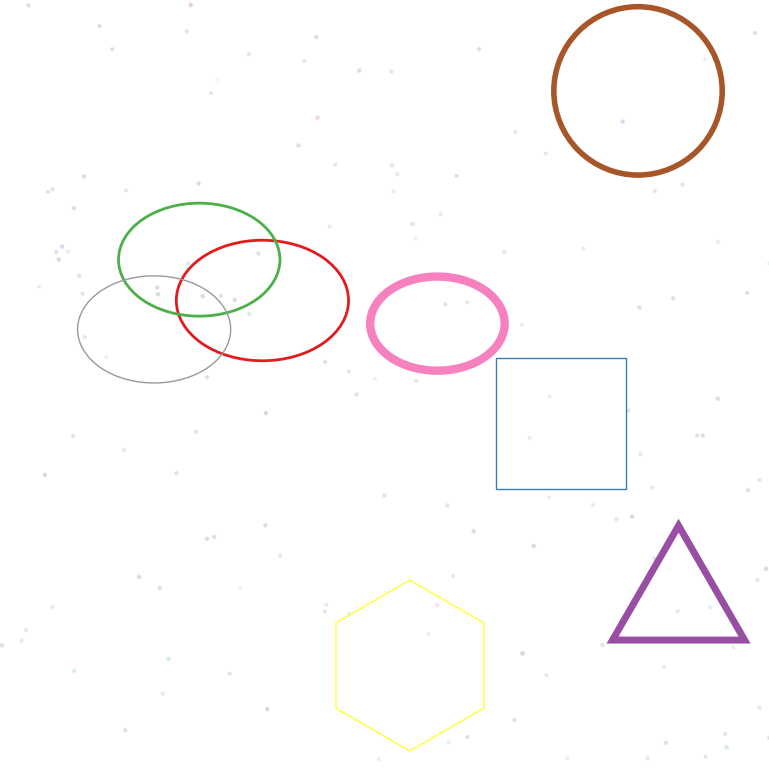[{"shape": "oval", "thickness": 1, "radius": 0.56, "center": [0.341, 0.61]}, {"shape": "square", "thickness": 0.5, "radius": 0.42, "center": [0.728, 0.45]}, {"shape": "oval", "thickness": 1, "radius": 0.52, "center": [0.259, 0.663]}, {"shape": "triangle", "thickness": 2.5, "radius": 0.5, "center": [0.881, 0.218]}, {"shape": "hexagon", "thickness": 0.5, "radius": 0.55, "center": [0.532, 0.136]}, {"shape": "circle", "thickness": 2, "radius": 0.55, "center": [0.829, 0.882]}, {"shape": "oval", "thickness": 3, "radius": 0.44, "center": [0.568, 0.58]}, {"shape": "oval", "thickness": 0.5, "radius": 0.5, "center": [0.2, 0.572]}]